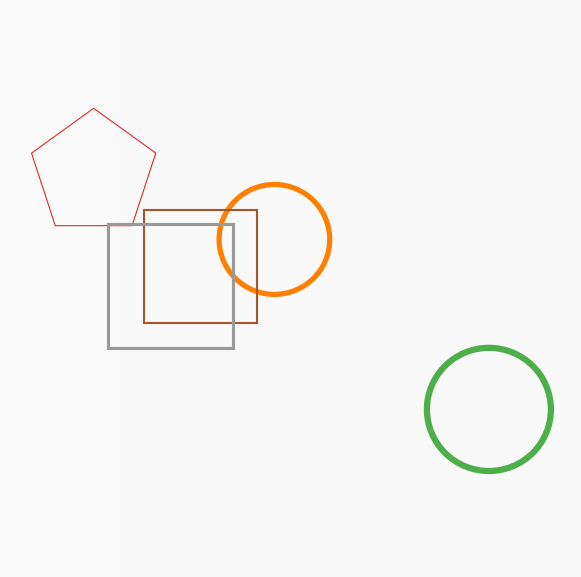[{"shape": "pentagon", "thickness": 0.5, "radius": 0.56, "center": [0.161, 0.699]}, {"shape": "circle", "thickness": 3, "radius": 0.53, "center": [0.841, 0.29]}, {"shape": "circle", "thickness": 2.5, "radius": 0.48, "center": [0.472, 0.585]}, {"shape": "square", "thickness": 1, "radius": 0.49, "center": [0.345, 0.537]}, {"shape": "square", "thickness": 1.5, "radius": 0.54, "center": [0.293, 0.504]}]